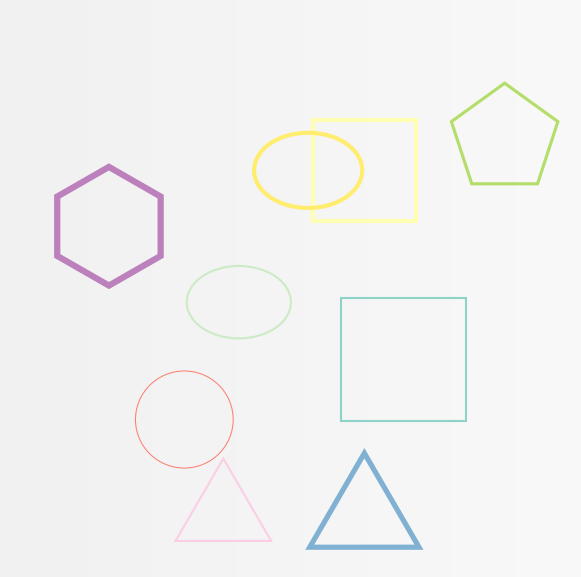[{"shape": "square", "thickness": 1, "radius": 0.54, "center": [0.694, 0.376]}, {"shape": "square", "thickness": 2, "radius": 0.44, "center": [0.627, 0.704]}, {"shape": "circle", "thickness": 0.5, "radius": 0.42, "center": [0.317, 0.273]}, {"shape": "triangle", "thickness": 2.5, "radius": 0.54, "center": [0.627, 0.106]}, {"shape": "pentagon", "thickness": 1.5, "radius": 0.48, "center": [0.868, 0.759]}, {"shape": "triangle", "thickness": 1, "radius": 0.48, "center": [0.384, 0.11]}, {"shape": "hexagon", "thickness": 3, "radius": 0.51, "center": [0.187, 0.607]}, {"shape": "oval", "thickness": 1, "radius": 0.45, "center": [0.411, 0.476]}, {"shape": "oval", "thickness": 2, "radius": 0.47, "center": [0.53, 0.704]}]